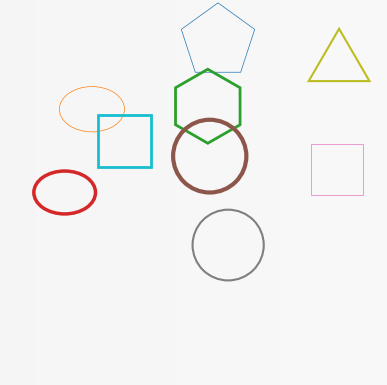[{"shape": "pentagon", "thickness": 0.5, "radius": 0.5, "center": [0.563, 0.893]}, {"shape": "oval", "thickness": 0.5, "radius": 0.42, "center": [0.237, 0.716]}, {"shape": "hexagon", "thickness": 2, "radius": 0.48, "center": [0.536, 0.724]}, {"shape": "oval", "thickness": 2.5, "radius": 0.4, "center": [0.167, 0.5]}, {"shape": "circle", "thickness": 3, "radius": 0.47, "center": [0.541, 0.594]}, {"shape": "square", "thickness": 0.5, "radius": 0.33, "center": [0.869, 0.559]}, {"shape": "circle", "thickness": 1.5, "radius": 0.46, "center": [0.589, 0.364]}, {"shape": "triangle", "thickness": 1.5, "radius": 0.45, "center": [0.875, 0.835]}, {"shape": "square", "thickness": 2, "radius": 0.34, "center": [0.321, 0.634]}]